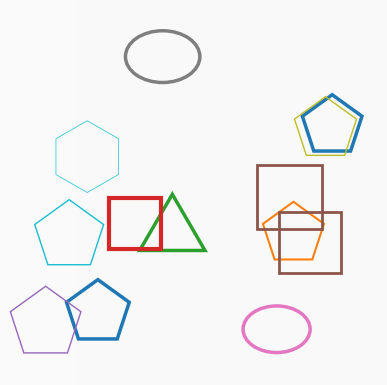[{"shape": "pentagon", "thickness": 2.5, "radius": 0.4, "center": [0.857, 0.673]}, {"shape": "pentagon", "thickness": 2.5, "radius": 0.43, "center": [0.253, 0.189]}, {"shape": "pentagon", "thickness": 1.5, "radius": 0.41, "center": [0.757, 0.393]}, {"shape": "triangle", "thickness": 2.5, "radius": 0.49, "center": [0.445, 0.398]}, {"shape": "square", "thickness": 3, "radius": 0.34, "center": [0.349, 0.42]}, {"shape": "pentagon", "thickness": 1, "radius": 0.48, "center": [0.118, 0.161]}, {"shape": "square", "thickness": 2, "radius": 0.39, "center": [0.8, 0.371]}, {"shape": "square", "thickness": 2, "radius": 0.42, "center": [0.747, 0.489]}, {"shape": "oval", "thickness": 2.5, "radius": 0.43, "center": [0.714, 0.145]}, {"shape": "oval", "thickness": 2.5, "radius": 0.48, "center": [0.42, 0.853]}, {"shape": "pentagon", "thickness": 1, "radius": 0.42, "center": [0.84, 0.665]}, {"shape": "hexagon", "thickness": 0.5, "radius": 0.47, "center": [0.225, 0.593]}, {"shape": "pentagon", "thickness": 1, "radius": 0.47, "center": [0.178, 0.388]}]